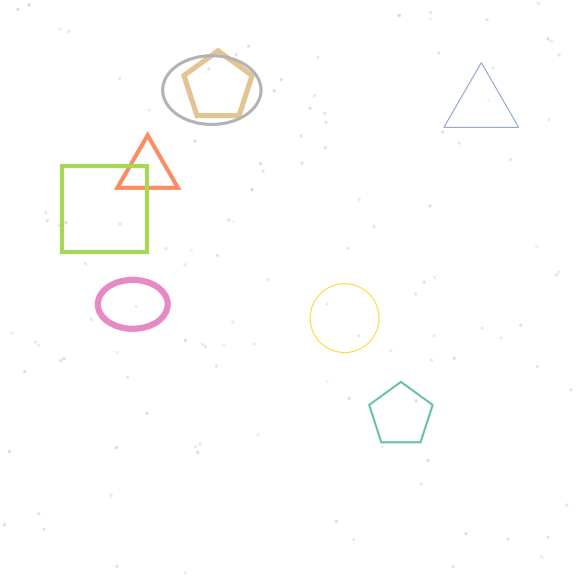[{"shape": "pentagon", "thickness": 1, "radius": 0.29, "center": [0.694, 0.28]}, {"shape": "triangle", "thickness": 2, "radius": 0.3, "center": [0.256, 0.704]}, {"shape": "triangle", "thickness": 0.5, "radius": 0.37, "center": [0.833, 0.816]}, {"shape": "oval", "thickness": 3, "radius": 0.3, "center": [0.23, 0.472]}, {"shape": "square", "thickness": 2, "radius": 0.37, "center": [0.181, 0.637]}, {"shape": "circle", "thickness": 0.5, "radius": 0.3, "center": [0.597, 0.448]}, {"shape": "pentagon", "thickness": 2.5, "radius": 0.31, "center": [0.378, 0.849]}, {"shape": "oval", "thickness": 1.5, "radius": 0.43, "center": [0.367, 0.843]}]